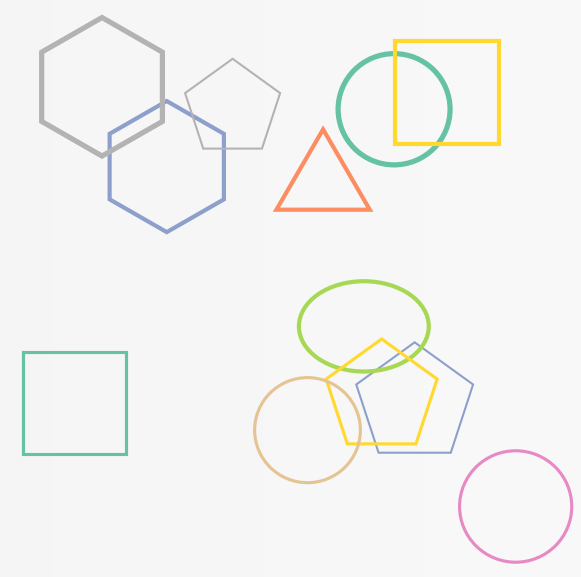[{"shape": "square", "thickness": 1.5, "radius": 0.44, "center": [0.128, 0.302]}, {"shape": "circle", "thickness": 2.5, "radius": 0.48, "center": [0.678, 0.81]}, {"shape": "triangle", "thickness": 2, "radius": 0.46, "center": [0.556, 0.682]}, {"shape": "hexagon", "thickness": 2, "radius": 0.57, "center": [0.287, 0.711]}, {"shape": "pentagon", "thickness": 1, "radius": 0.53, "center": [0.713, 0.301]}, {"shape": "circle", "thickness": 1.5, "radius": 0.48, "center": [0.887, 0.122]}, {"shape": "oval", "thickness": 2, "radius": 0.56, "center": [0.626, 0.434]}, {"shape": "pentagon", "thickness": 1.5, "radius": 0.5, "center": [0.657, 0.312]}, {"shape": "square", "thickness": 2, "radius": 0.45, "center": [0.769, 0.839]}, {"shape": "circle", "thickness": 1.5, "radius": 0.45, "center": [0.529, 0.254]}, {"shape": "pentagon", "thickness": 1, "radius": 0.43, "center": [0.4, 0.811]}, {"shape": "hexagon", "thickness": 2.5, "radius": 0.6, "center": [0.176, 0.849]}]